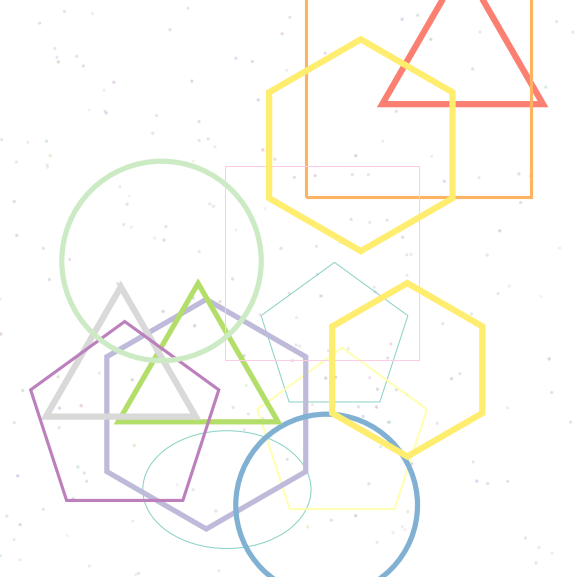[{"shape": "pentagon", "thickness": 0.5, "radius": 0.67, "center": [0.579, 0.411]}, {"shape": "oval", "thickness": 0.5, "radius": 0.73, "center": [0.393, 0.151]}, {"shape": "pentagon", "thickness": 1, "radius": 0.77, "center": [0.592, 0.243]}, {"shape": "hexagon", "thickness": 2.5, "radius": 0.99, "center": [0.357, 0.282]}, {"shape": "triangle", "thickness": 3, "radius": 0.8, "center": [0.801, 0.899]}, {"shape": "circle", "thickness": 2.5, "radius": 0.79, "center": [0.566, 0.125]}, {"shape": "square", "thickness": 1.5, "radius": 0.97, "center": [0.725, 0.852]}, {"shape": "triangle", "thickness": 2.5, "radius": 0.8, "center": [0.343, 0.349]}, {"shape": "square", "thickness": 0.5, "radius": 0.84, "center": [0.557, 0.544]}, {"shape": "triangle", "thickness": 3, "radius": 0.75, "center": [0.209, 0.353]}, {"shape": "pentagon", "thickness": 1.5, "radius": 0.86, "center": [0.216, 0.271]}, {"shape": "circle", "thickness": 2.5, "radius": 0.86, "center": [0.28, 0.547]}, {"shape": "hexagon", "thickness": 3, "radius": 0.92, "center": [0.625, 0.748]}, {"shape": "hexagon", "thickness": 3, "radius": 0.75, "center": [0.705, 0.359]}]